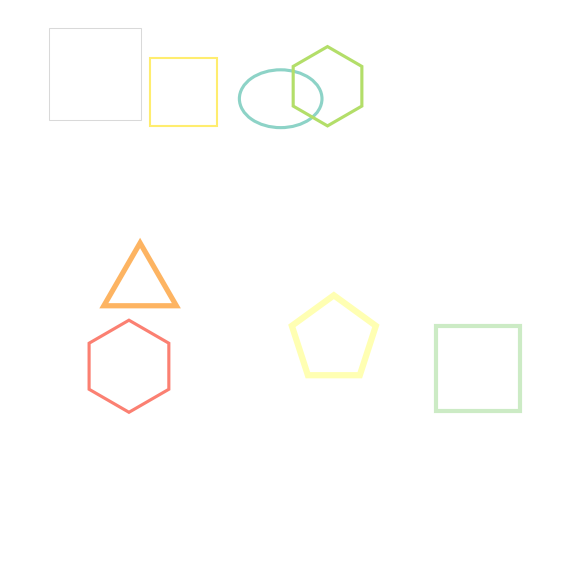[{"shape": "oval", "thickness": 1.5, "radius": 0.36, "center": [0.486, 0.828]}, {"shape": "pentagon", "thickness": 3, "radius": 0.38, "center": [0.578, 0.411]}, {"shape": "hexagon", "thickness": 1.5, "radius": 0.4, "center": [0.223, 0.365]}, {"shape": "triangle", "thickness": 2.5, "radius": 0.36, "center": [0.243, 0.506]}, {"shape": "hexagon", "thickness": 1.5, "radius": 0.34, "center": [0.567, 0.85]}, {"shape": "square", "thickness": 0.5, "radius": 0.4, "center": [0.164, 0.871]}, {"shape": "square", "thickness": 2, "radius": 0.37, "center": [0.828, 0.361]}, {"shape": "square", "thickness": 1, "radius": 0.29, "center": [0.318, 0.84]}]